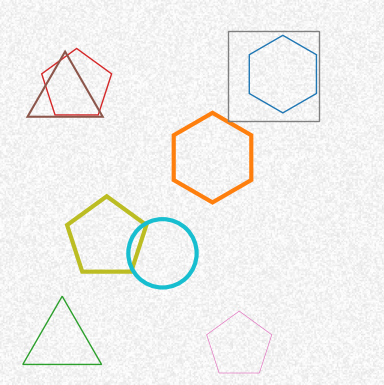[{"shape": "hexagon", "thickness": 1, "radius": 0.5, "center": [0.735, 0.808]}, {"shape": "hexagon", "thickness": 3, "radius": 0.58, "center": [0.552, 0.591]}, {"shape": "triangle", "thickness": 1, "radius": 0.59, "center": [0.162, 0.112]}, {"shape": "pentagon", "thickness": 1, "radius": 0.48, "center": [0.199, 0.779]}, {"shape": "triangle", "thickness": 1.5, "radius": 0.56, "center": [0.169, 0.753]}, {"shape": "pentagon", "thickness": 0.5, "radius": 0.44, "center": [0.621, 0.103]}, {"shape": "square", "thickness": 1, "radius": 0.59, "center": [0.71, 0.803]}, {"shape": "pentagon", "thickness": 3, "radius": 0.54, "center": [0.277, 0.382]}, {"shape": "circle", "thickness": 3, "radius": 0.44, "center": [0.422, 0.342]}]